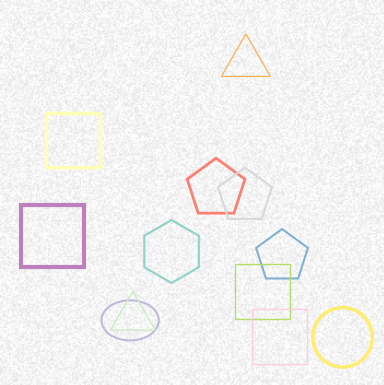[{"shape": "hexagon", "thickness": 1.5, "radius": 0.41, "center": [0.446, 0.347]}, {"shape": "square", "thickness": 2.5, "radius": 0.35, "center": [0.19, 0.636]}, {"shape": "oval", "thickness": 1.5, "radius": 0.37, "center": [0.338, 0.168]}, {"shape": "pentagon", "thickness": 2, "radius": 0.39, "center": [0.561, 0.51]}, {"shape": "pentagon", "thickness": 1.5, "radius": 0.35, "center": [0.733, 0.334]}, {"shape": "triangle", "thickness": 1, "radius": 0.37, "center": [0.639, 0.838]}, {"shape": "square", "thickness": 1, "radius": 0.36, "center": [0.682, 0.242]}, {"shape": "square", "thickness": 1, "radius": 0.36, "center": [0.725, 0.126]}, {"shape": "pentagon", "thickness": 1.5, "radius": 0.37, "center": [0.636, 0.491]}, {"shape": "square", "thickness": 3, "radius": 0.4, "center": [0.136, 0.386]}, {"shape": "triangle", "thickness": 1, "radius": 0.34, "center": [0.345, 0.176]}, {"shape": "circle", "thickness": 2.5, "radius": 0.39, "center": [0.89, 0.124]}]